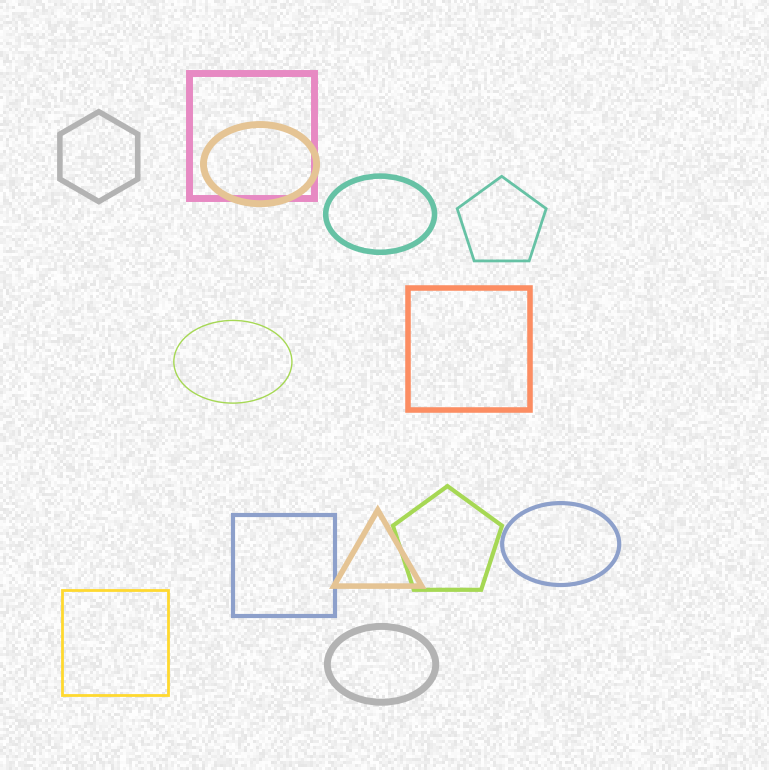[{"shape": "oval", "thickness": 2, "radius": 0.35, "center": [0.494, 0.722]}, {"shape": "pentagon", "thickness": 1, "radius": 0.3, "center": [0.652, 0.71]}, {"shape": "square", "thickness": 2, "radius": 0.4, "center": [0.609, 0.547]}, {"shape": "square", "thickness": 1.5, "radius": 0.33, "center": [0.369, 0.266]}, {"shape": "oval", "thickness": 1.5, "radius": 0.38, "center": [0.728, 0.293]}, {"shape": "square", "thickness": 2.5, "radius": 0.41, "center": [0.327, 0.824]}, {"shape": "pentagon", "thickness": 1.5, "radius": 0.37, "center": [0.581, 0.294]}, {"shape": "oval", "thickness": 0.5, "radius": 0.38, "center": [0.302, 0.53]}, {"shape": "square", "thickness": 1, "radius": 0.34, "center": [0.149, 0.165]}, {"shape": "triangle", "thickness": 2, "radius": 0.33, "center": [0.491, 0.272]}, {"shape": "oval", "thickness": 2.5, "radius": 0.37, "center": [0.338, 0.787]}, {"shape": "hexagon", "thickness": 2, "radius": 0.29, "center": [0.128, 0.797]}, {"shape": "oval", "thickness": 2.5, "radius": 0.35, "center": [0.496, 0.137]}]